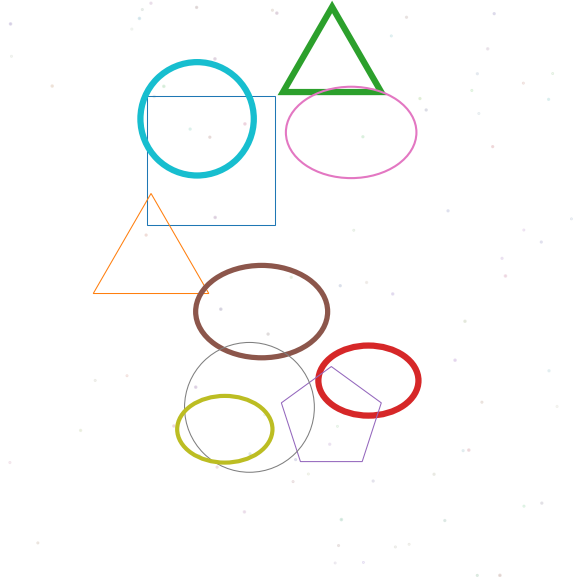[{"shape": "square", "thickness": 0.5, "radius": 0.56, "center": [0.366, 0.721]}, {"shape": "triangle", "thickness": 0.5, "radius": 0.58, "center": [0.262, 0.549]}, {"shape": "triangle", "thickness": 3, "radius": 0.49, "center": [0.575, 0.889]}, {"shape": "oval", "thickness": 3, "radius": 0.43, "center": [0.638, 0.34]}, {"shape": "pentagon", "thickness": 0.5, "radius": 0.45, "center": [0.574, 0.273]}, {"shape": "oval", "thickness": 2.5, "radius": 0.57, "center": [0.453, 0.46]}, {"shape": "oval", "thickness": 1, "radius": 0.57, "center": [0.608, 0.77]}, {"shape": "circle", "thickness": 0.5, "radius": 0.56, "center": [0.432, 0.294]}, {"shape": "oval", "thickness": 2, "radius": 0.41, "center": [0.389, 0.256]}, {"shape": "circle", "thickness": 3, "radius": 0.49, "center": [0.341, 0.793]}]